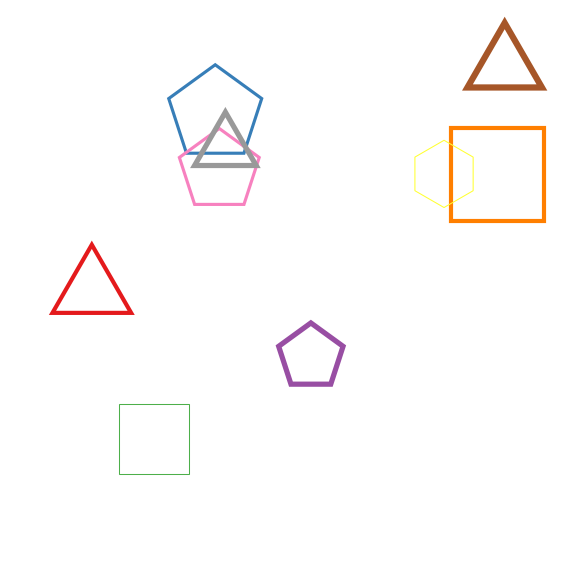[{"shape": "triangle", "thickness": 2, "radius": 0.39, "center": [0.159, 0.497]}, {"shape": "pentagon", "thickness": 1.5, "radius": 0.42, "center": [0.373, 0.802]}, {"shape": "square", "thickness": 0.5, "radius": 0.3, "center": [0.267, 0.238]}, {"shape": "pentagon", "thickness": 2.5, "radius": 0.29, "center": [0.538, 0.381]}, {"shape": "square", "thickness": 2, "radius": 0.4, "center": [0.862, 0.697]}, {"shape": "hexagon", "thickness": 0.5, "radius": 0.29, "center": [0.769, 0.698]}, {"shape": "triangle", "thickness": 3, "radius": 0.37, "center": [0.874, 0.885]}, {"shape": "pentagon", "thickness": 1.5, "radius": 0.36, "center": [0.38, 0.704]}, {"shape": "triangle", "thickness": 2.5, "radius": 0.31, "center": [0.39, 0.743]}]